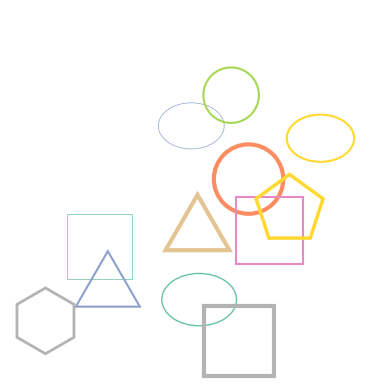[{"shape": "square", "thickness": 0.5, "radius": 0.42, "center": [0.258, 0.36]}, {"shape": "oval", "thickness": 1, "radius": 0.49, "center": [0.517, 0.222]}, {"shape": "circle", "thickness": 3, "radius": 0.45, "center": [0.646, 0.535]}, {"shape": "oval", "thickness": 0.5, "radius": 0.43, "center": [0.497, 0.673]}, {"shape": "triangle", "thickness": 1.5, "radius": 0.48, "center": [0.28, 0.252]}, {"shape": "square", "thickness": 1.5, "radius": 0.44, "center": [0.7, 0.402]}, {"shape": "circle", "thickness": 1.5, "radius": 0.36, "center": [0.6, 0.753]}, {"shape": "pentagon", "thickness": 2.5, "radius": 0.46, "center": [0.752, 0.456]}, {"shape": "oval", "thickness": 1.5, "radius": 0.44, "center": [0.832, 0.641]}, {"shape": "triangle", "thickness": 3, "radius": 0.48, "center": [0.513, 0.398]}, {"shape": "hexagon", "thickness": 2, "radius": 0.43, "center": [0.118, 0.167]}, {"shape": "square", "thickness": 3, "radius": 0.46, "center": [0.622, 0.115]}]